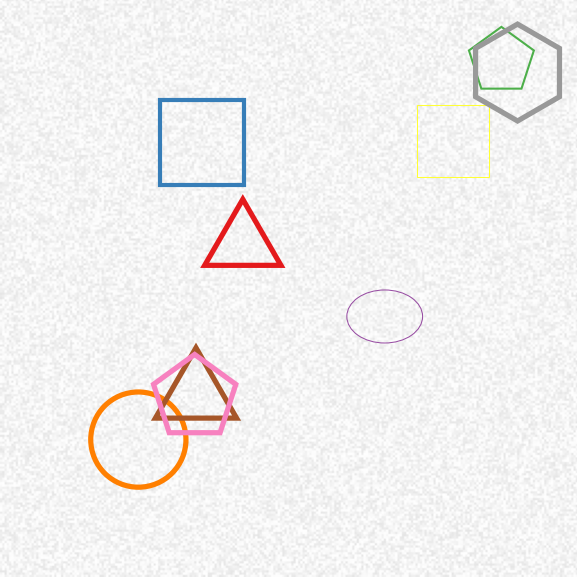[{"shape": "triangle", "thickness": 2.5, "radius": 0.38, "center": [0.42, 0.578]}, {"shape": "square", "thickness": 2, "radius": 0.37, "center": [0.35, 0.752]}, {"shape": "pentagon", "thickness": 1, "radius": 0.3, "center": [0.868, 0.893]}, {"shape": "oval", "thickness": 0.5, "radius": 0.33, "center": [0.666, 0.451]}, {"shape": "circle", "thickness": 2.5, "radius": 0.41, "center": [0.24, 0.238]}, {"shape": "square", "thickness": 0.5, "radius": 0.31, "center": [0.785, 0.755]}, {"shape": "triangle", "thickness": 2.5, "radius": 0.41, "center": [0.339, 0.316]}, {"shape": "pentagon", "thickness": 2.5, "radius": 0.37, "center": [0.337, 0.31]}, {"shape": "hexagon", "thickness": 2.5, "radius": 0.42, "center": [0.896, 0.874]}]